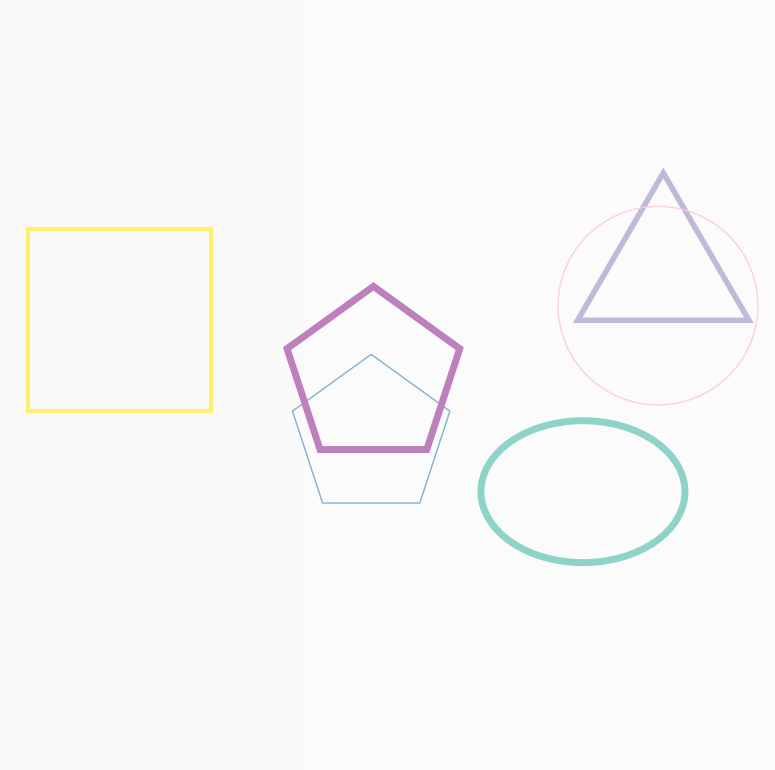[{"shape": "oval", "thickness": 2.5, "radius": 0.66, "center": [0.752, 0.361]}, {"shape": "triangle", "thickness": 2, "radius": 0.64, "center": [0.856, 0.648]}, {"shape": "pentagon", "thickness": 0.5, "radius": 0.53, "center": [0.479, 0.433]}, {"shape": "circle", "thickness": 0.5, "radius": 0.64, "center": [0.849, 0.603]}, {"shape": "pentagon", "thickness": 2.5, "radius": 0.59, "center": [0.482, 0.511]}, {"shape": "square", "thickness": 1.5, "radius": 0.59, "center": [0.154, 0.584]}]